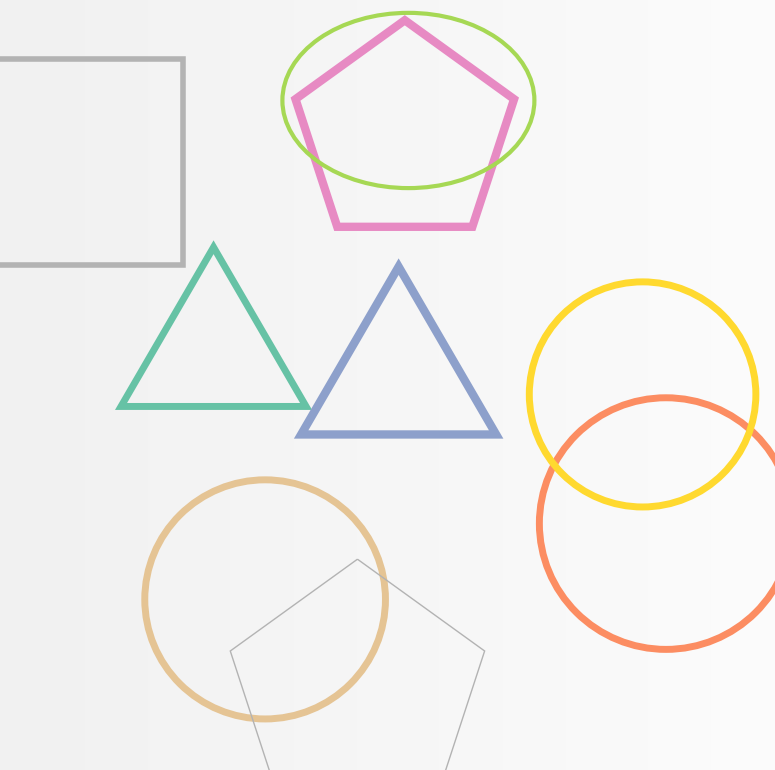[{"shape": "triangle", "thickness": 2.5, "radius": 0.69, "center": [0.276, 0.541]}, {"shape": "circle", "thickness": 2.5, "radius": 0.82, "center": [0.859, 0.32]}, {"shape": "triangle", "thickness": 3, "radius": 0.73, "center": [0.514, 0.508]}, {"shape": "pentagon", "thickness": 3, "radius": 0.74, "center": [0.522, 0.825]}, {"shape": "oval", "thickness": 1.5, "radius": 0.81, "center": [0.527, 0.87]}, {"shape": "circle", "thickness": 2.5, "radius": 0.73, "center": [0.829, 0.488]}, {"shape": "circle", "thickness": 2.5, "radius": 0.78, "center": [0.342, 0.222]}, {"shape": "pentagon", "thickness": 0.5, "radius": 0.86, "center": [0.461, 0.101]}, {"shape": "square", "thickness": 2, "radius": 0.67, "center": [0.102, 0.789]}]